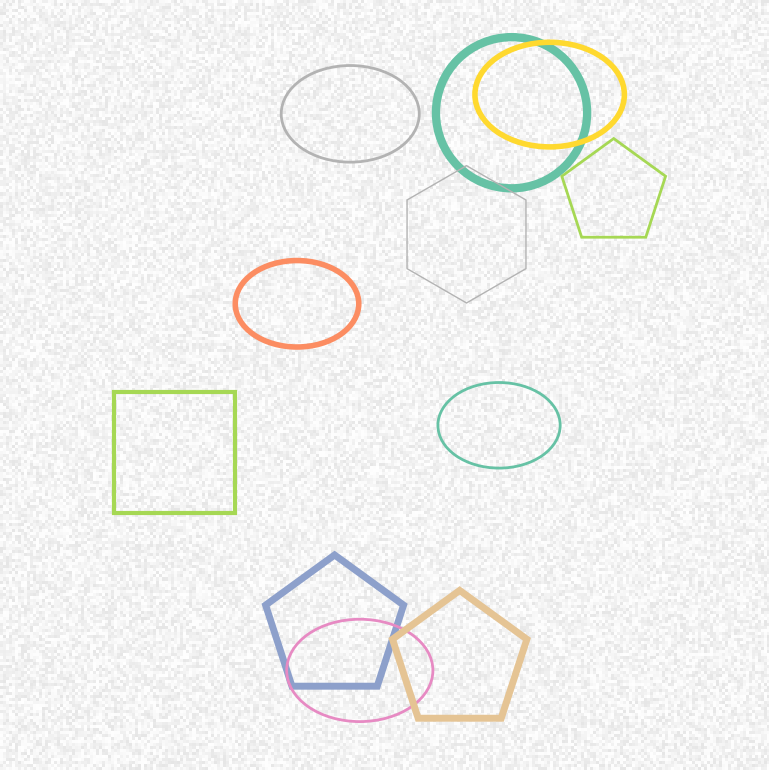[{"shape": "circle", "thickness": 3, "radius": 0.49, "center": [0.664, 0.854]}, {"shape": "oval", "thickness": 1, "radius": 0.4, "center": [0.648, 0.448]}, {"shape": "oval", "thickness": 2, "radius": 0.4, "center": [0.386, 0.605]}, {"shape": "pentagon", "thickness": 2.5, "radius": 0.47, "center": [0.435, 0.185]}, {"shape": "oval", "thickness": 1, "radius": 0.47, "center": [0.467, 0.129]}, {"shape": "pentagon", "thickness": 1, "radius": 0.35, "center": [0.797, 0.749]}, {"shape": "square", "thickness": 1.5, "radius": 0.39, "center": [0.227, 0.413]}, {"shape": "oval", "thickness": 2, "radius": 0.49, "center": [0.714, 0.877]}, {"shape": "pentagon", "thickness": 2.5, "radius": 0.46, "center": [0.597, 0.141]}, {"shape": "oval", "thickness": 1, "radius": 0.45, "center": [0.455, 0.852]}, {"shape": "hexagon", "thickness": 0.5, "radius": 0.45, "center": [0.606, 0.696]}]